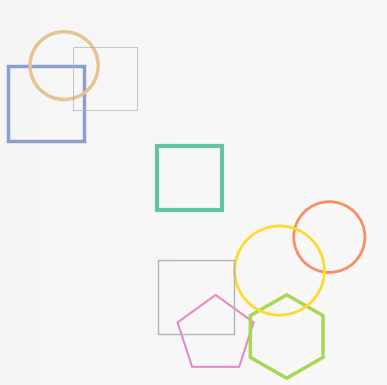[{"shape": "square", "thickness": 3, "radius": 0.42, "center": [0.489, 0.538]}, {"shape": "circle", "thickness": 2, "radius": 0.46, "center": [0.85, 0.384]}, {"shape": "square", "thickness": 2.5, "radius": 0.49, "center": [0.119, 0.731]}, {"shape": "pentagon", "thickness": 1.5, "radius": 0.52, "center": [0.556, 0.131]}, {"shape": "hexagon", "thickness": 2.5, "radius": 0.54, "center": [0.74, 0.126]}, {"shape": "circle", "thickness": 2, "radius": 0.58, "center": [0.721, 0.297]}, {"shape": "circle", "thickness": 2.5, "radius": 0.44, "center": [0.165, 0.83]}, {"shape": "square", "thickness": 0.5, "radius": 0.41, "center": [0.272, 0.797]}, {"shape": "square", "thickness": 1, "radius": 0.49, "center": [0.506, 0.228]}]